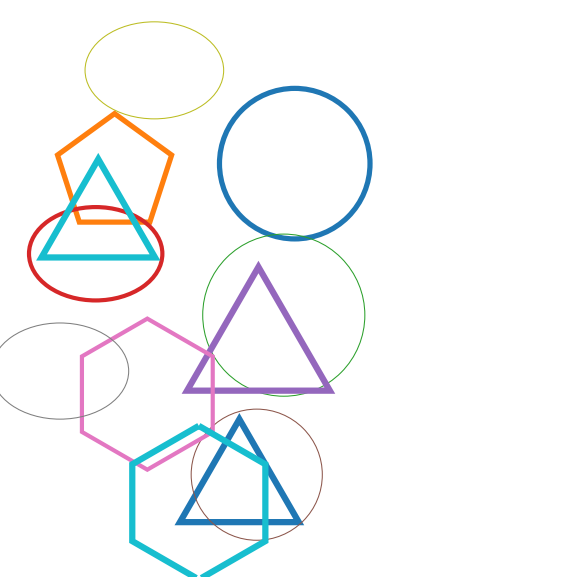[{"shape": "circle", "thickness": 2.5, "radius": 0.65, "center": [0.51, 0.716]}, {"shape": "triangle", "thickness": 3, "radius": 0.59, "center": [0.414, 0.154]}, {"shape": "pentagon", "thickness": 2.5, "radius": 0.52, "center": [0.198, 0.699]}, {"shape": "circle", "thickness": 0.5, "radius": 0.7, "center": [0.491, 0.453]}, {"shape": "oval", "thickness": 2, "radius": 0.58, "center": [0.166, 0.56]}, {"shape": "triangle", "thickness": 3, "radius": 0.71, "center": [0.448, 0.394]}, {"shape": "circle", "thickness": 0.5, "radius": 0.57, "center": [0.445, 0.177]}, {"shape": "hexagon", "thickness": 2, "radius": 0.65, "center": [0.255, 0.317]}, {"shape": "oval", "thickness": 0.5, "radius": 0.59, "center": [0.104, 0.357]}, {"shape": "oval", "thickness": 0.5, "radius": 0.6, "center": [0.267, 0.877]}, {"shape": "triangle", "thickness": 3, "radius": 0.57, "center": [0.17, 0.61]}, {"shape": "hexagon", "thickness": 3, "radius": 0.67, "center": [0.344, 0.129]}]